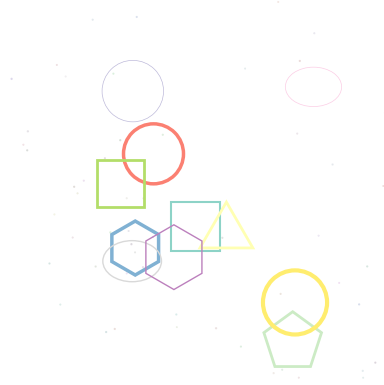[{"shape": "square", "thickness": 1.5, "radius": 0.32, "center": [0.508, 0.412]}, {"shape": "triangle", "thickness": 2, "radius": 0.4, "center": [0.588, 0.396]}, {"shape": "circle", "thickness": 0.5, "radius": 0.4, "center": [0.345, 0.763]}, {"shape": "circle", "thickness": 2.5, "radius": 0.39, "center": [0.399, 0.6]}, {"shape": "hexagon", "thickness": 2.5, "radius": 0.35, "center": [0.351, 0.356]}, {"shape": "square", "thickness": 2, "radius": 0.3, "center": [0.313, 0.524]}, {"shape": "oval", "thickness": 0.5, "radius": 0.37, "center": [0.814, 0.774]}, {"shape": "oval", "thickness": 1, "radius": 0.38, "center": [0.343, 0.322]}, {"shape": "hexagon", "thickness": 1, "radius": 0.42, "center": [0.452, 0.332]}, {"shape": "pentagon", "thickness": 2, "radius": 0.39, "center": [0.76, 0.112]}, {"shape": "circle", "thickness": 3, "radius": 0.42, "center": [0.766, 0.214]}]